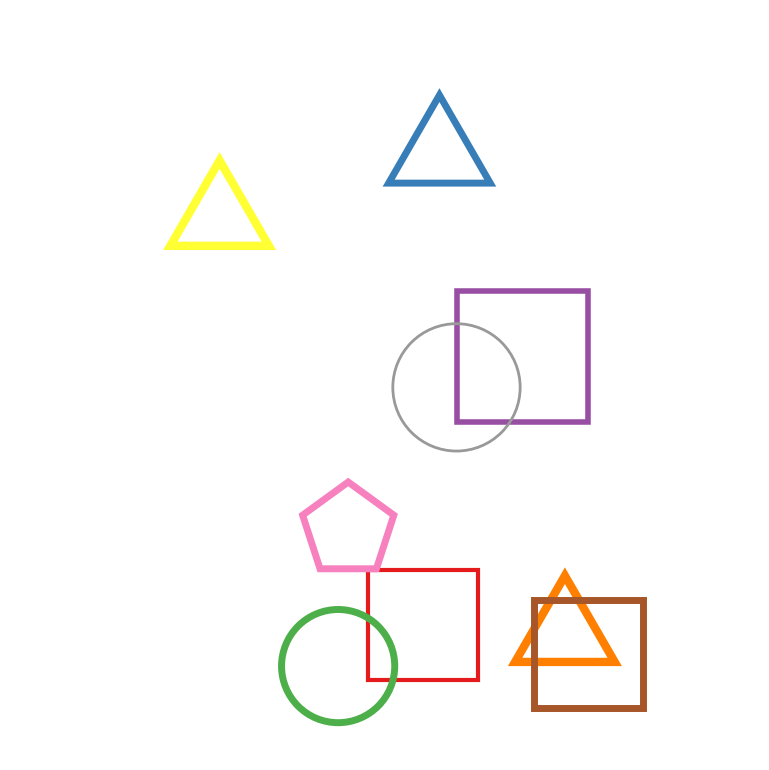[{"shape": "square", "thickness": 1.5, "radius": 0.36, "center": [0.549, 0.188]}, {"shape": "triangle", "thickness": 2.5, "radius": 0.38, "center": [0.571, 0.8]}, {"shape": "circle", "thickness": 2.5, "radius": 0.37, "center": [0.439, 0.135]}, {"shape": "square", "thickness": 2, "radius": 0.43, "center": [0.678, 0.537]}, {"shape": "triangle", "thickness": 3, "radius": 0.37, "center": [0.734, 0.178]}, {"shape": "triangle", "thickness": 3, "radius": 0.37, "center": [0.285, 0.718]}, {"shape": "square", "thickness": 2.5, "radius": 0.35, "center": [0.765, 0.151]}, {"shape": "pentagon", "thickness": 2.5, "radius": 0.31, "center": [0.452, 0.312]}, {"shape": "circle", "thickness": 1, "radius": 0.41, "center": [0.593, 0.497]}]